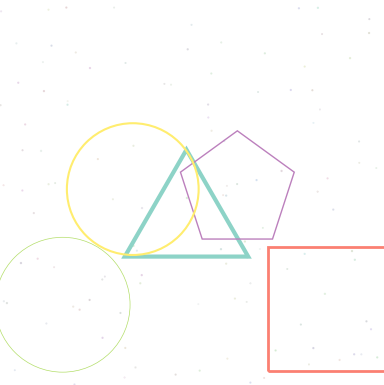[{"shape": "triangle", "thickness": 3, "radius": 0.93, "center": [0.484, 0.426]}, {"shape": "square", "thickness": 2, "radius": 0.81, "center": [0.858, 0.197]}, {"shape": "circle", "thickness": 0.5, "radius": 0.88, "center": [0.163, 0.208]}, {"shape": "pentagon", "thickness": 1, "radius": 0.78, "center": [0.616, 0.505]}, {"shape": "circle", "thickness": 1.5, "radius": 0.86, "center": [0.345, 0.509]}]